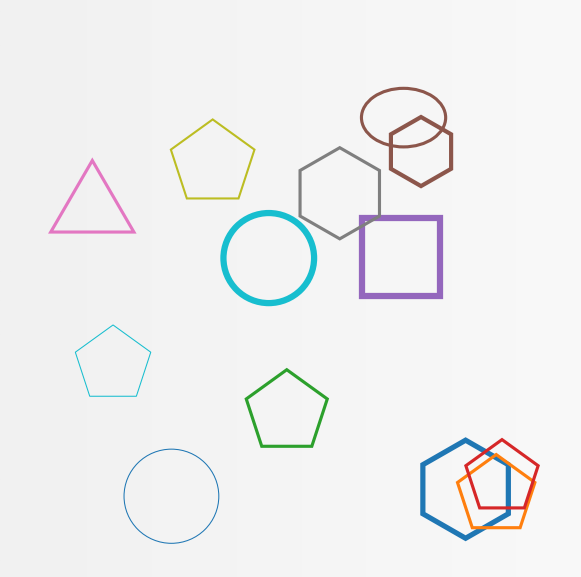[{"shape": "circle", "thickness": 0.5, "radius": 0.41, "center": [0.295, 0.14]}, {"shape": "hexagon", "thickness": 2.5, "radius": 0.42, "center": [0.801, 0.152]}, {"shape": "pentagon", "thickness": 1.5, "radius": 0.35, "center": [0.854, 0.142]}, {"shape": "pentagon", "thickness": 1.5, "radius": 0.37, "center": [0.493, 0.286]}, {"shape": "pentagon", "thickness": 1.5, "radius": 0.33, "center": [0.864, 0.173]}, {"shape": "square", "thickness": 3, "radius": 0.34, "center": [0.69, 0.554]}, {"shape": "oval", "thickness": 1.5, "radius": 0.36, "center": [0.694, 0.795]}, {"shape": "hexagon", "thickness": 2, "radius": 0.3, "center": [0.724, 0.737]}, {"shape": "triangle", "thickness": 1.5, "radius": 0.41, "center": [0.159, 0.639]}, {"shape": "hexagon", "thickness": 1.5, "radius": 0.39, "center": [0.585, 0.664]}, {"shape": "pentagon", "thickness": 1, "radius": 0.38, "center": [0.366, 0.717]}, {"shape": "circle", "thickness": 3, "radius": 0.39, "center": [0.462, 0.552]}, {"shape": "pentagon", "thickness": 0.5, "radius": 0.34, "center": [0.194, 0.368]}]